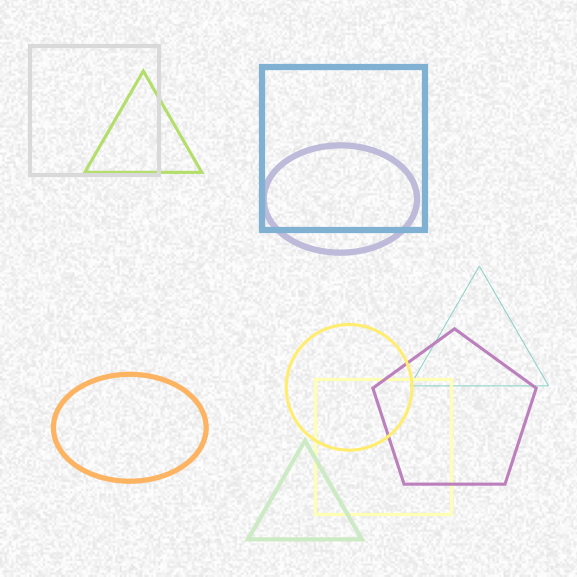[{"shape": "triangle", "thickness": 0.5, "radius": 0.69, "center": [0.83, 0.4]}, {"shape": "square", "thickness": 1.5, "radius": 0.59, "center": [0.664, 0.226]}, {"shape": "oval", "thickness": 3, "radius": 0.66, "center": [0.59, 0.655]}, {"shape": "square", "thickness": 3, "radius": 0.71, "center": [0.595, 0.743]}, {"shape": "oval", "thickness": 2.5, "radius": 0.66, "center": [0.225, 0.258]}, {"shape": "triangle", "thickness": 1.5, "radius": 0.58, "center": [0.248, 0.759]}, {"shape": "square", "thickness": 2, "radius": 0.56, "center": [0.164, 0.808]}, {"shape": "pentagon", "thickness": 1.5, "radius": 0.74, "center": [0.787, 0.281]}, {"shape": "triangle", "thickness": 2, "radius": 0.57, "center": [0.528, 0.122]}, {"shape": "circle", "thickness": 1.5, "radius": 0.54, "center": [0.604, 0.328]}]